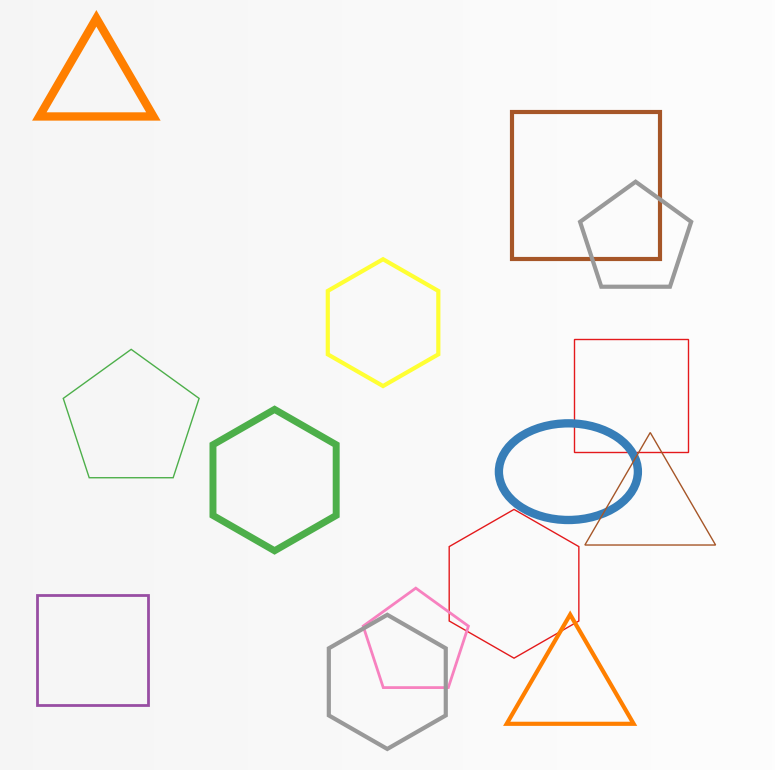[{"shape": "hexagon", "thickness": 0.5, "radius": 0.48, "center": [0.663, 0.242]}, {"shape": "square", "thickness": 0.5, "radius": 0.37, "center": [0.814, 0.487]}, {"shape": "oval", "thickness": 3, "radius": 0.45, "center": [0.733, 0.387]}, {"shape": "hexagon", "thickness": 2.5, "radius": 0.46, "center": [0.354, 0.377]}, {"shape": "pentagon", "thickness": 0.5, "radius": 0.46, "center": [0.169, 0.454]}, {"shape": "square", "thickness": 1, "radius": 0.36, "center": [0.119, 0.156]}, {"shape": "triangle", "thickness": 3, "radius": 0.42, "center": [0.124, 0.891]}, {"shape": "triangle", "thickness": 1.5, "radius": 0.47, "center": [0.736, 0.107]}, {"shape": "hexagon", "thickness": 1.5, "radius": 0.41, "center": [0.494, 0.581]}, {"shape": "square", "thickness": 1.5, "radius": 0.48, "center": [0.756, 0.759]}, {"shape": "triangle", "thickness": 0.5, "radius": 0.49, "center": [0.839, 0.341]}, {"shape": "pentagon", "thickness": 1, "radius": 0.36, "center": [0.537, 0.165]}, {"shape": "hexagon", "thickness": 1.5, "radius": 0.44, "center": [0.5, 0.114]}, {"shape": "pentagon", "thickness": 1.5, "radius": 0.38, "center": [0.82, 0.689]}]